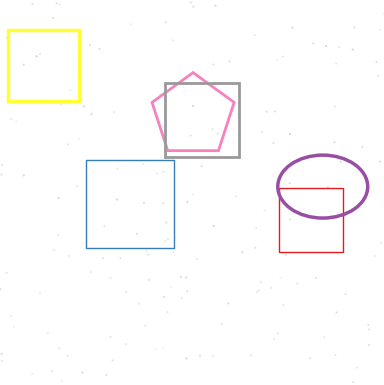[{"shape": "square", "thickness": 1, "radius": 0.42, "center": [0.807, 0.43]}, {"shape": "square", "thickness": 1, "radius": 0.57, "center": [0.337, 0.47]}, {"shape": "oval", "thickness": 2.5, "radius": 0.58, "center": [0.838, 0.515]}, {"shape": "square", "thickness": 2.5, "radius": 0.46, "center": [0.113, 0.831]}, {"shape": "pentagon", "thickness": 2, "radius": 0.56, "center": [0.502, 0.699]}, {"shape": "square", "thickness": 2, "radius": 0.48, "center": [0.525, 0.689]}]